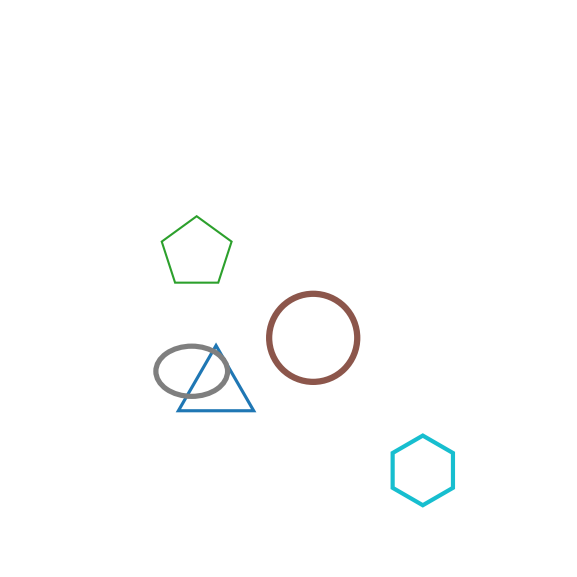[{"shape": "triangle", "thickness": 1.5, "radius": 0.38, "center": [0.374, 0.326]}, {"shape": "pentagon", "thickness": 1, "radius": 0.32, "center": [0.341, 0.561]}, {"shape": "circle", "thickness": 3, "radius": 0.38, "center": [0.542, 0.414]}, {"shape": "oval", "thickness": 2.5, "radius": 0.31, "center": [0.332, 0.356]}, {"shape": "hexagon", "thickness": 2, "radius": 0.3, "center": [0.732, 0.185]}]